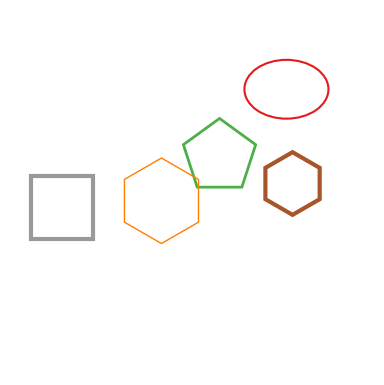[{"shape": "oval", "thickness": 1.5, "radius": 0.55, "center": [0.744, 0.768]}, {"shape": "pentagon", "thickness": 2, "radius": 0.49, "center": [0.57, 0.594]}, {"shape": "hexagon", "thickness": 1, "radius": 0.56, "center": [0.419, 0.478]}, {"shape": "hexagon", "thickness": 3, "radius": 0.41, "center": [0.76, 0.523]}, {"shape": "square", "thickness": 3, "radius": 0.4, "center": [0.161, 0.461]}]